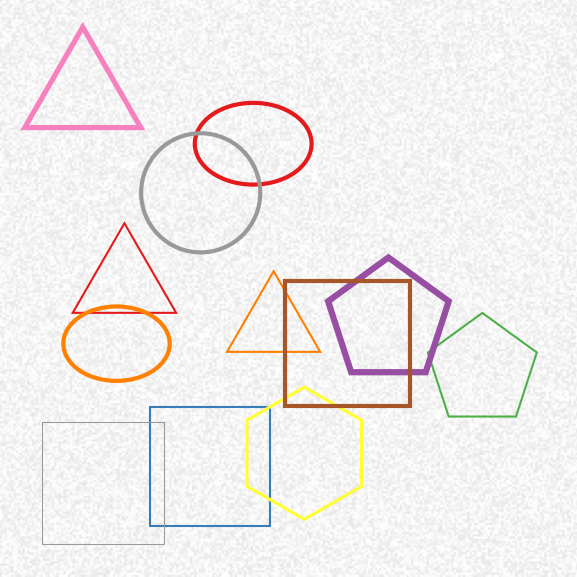[{"shape": "oval", "thickness": 2, "radius": 0.51, "center": [0.438, 0.75]}, {"shape": "triangle", "thickness": 1, "radius": 0.52, "center": [0.215, 0.509]}, {"shape": "square", "thickness": 1, "radius": 0.52, "center": [0.364, 0.191]}, {"shape": "pentagon", "thickness": 1, "radius": 0.5, "center": [0.835, 0.358]}, {"shape": "pentagon", "thickness": 3, "radius": 0.55, "center": [0.673, 0.443]}, {"shape": "oval", "thickness": 2, "radius": 0.46, "center": [0.202, 0.404]}, {"shape": "triangle", "thickness": 1, "radius": 0.47, "center": [0.474, 0.436]}, {"shape": "hexagon", "thickness": 1.5, "radius": 0.57, "center": [0.527, 0.214]}, {"shape": "square", "thickness": 2, "radius": 0.54, "center": [0.601, 0.404]}, {"shape": "triangle", "thickness": 2.5, "radius": 0.58, "center": [0.143, 0.836]}, {"shape": "square", "thickness": 0.5, "radius": 0.53, "center": [0.178, 0.163]}, {"shape": "circle", "thickness": 2, "radius": 0.52, "center": [0.347, 0.665]}]